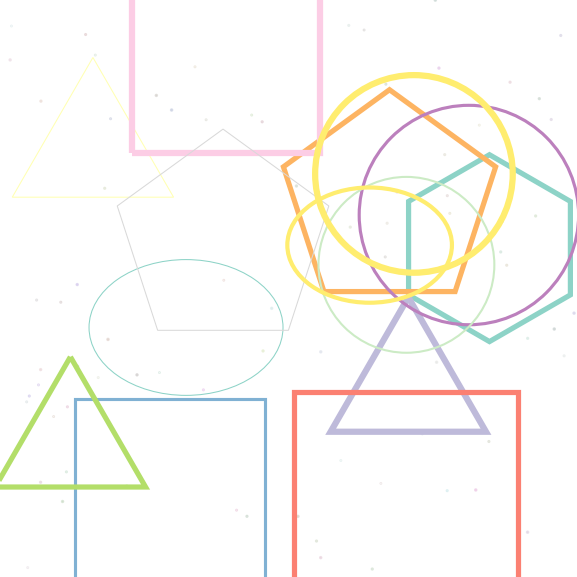[{"shape": "hexagon", "thickness": 2.5, "radius": 0.81, "center": [0.848, 0.569]}, {"shape": "oval", "thickness": 0.5, "radius": 0.84, "center": [0.322, 0.432]}, {"shape": "triangle", "thickness": 0.5, "radius": 0.81, "center": [0.161, 0.738]}, {"shape": "triangle", "thickness": 3, "radius": 0.78, "center": [0.707, 0.329]}, {"shape": "square", "thickness": 2.5, "radius": 0.97, "center": [0.703, 0.126]}, {"shape": "square", "thickness": 1.5, "radius": 0.82, "center": [0.295, 0.143]}, {"shape": "pentagon", "thickness": 2.5, "radius": 0.97, "center": [0.675, 0.651]}, {"shape": "triangle", "thickness": 2.5, "radius": 0.75, "center": [0.122, 0.231]}, {"shape": "square", "thickness": 3, "radius": 0.81, "center": [0.392, 0.896]}, {"shape": "pentagon", "thickness": 0.5, "radius": 0.96, "center": [0.386, 0.583]}, {"shape": "circle", "thickness": 1.5, "radius": 0.95, "center": [0.812, 0.627]}, {"shape": "circle", "thickness": 1, "radius": 0.76, "center": [0.704, 0.541]}, {"shape": "oval", "thickness": 2, "radius": 0.71, "center": [0.64, 0.575]}, {"shape": "circle", "thickness": 3, "radius": 0.86, "center": [0.717, 0.698]}]